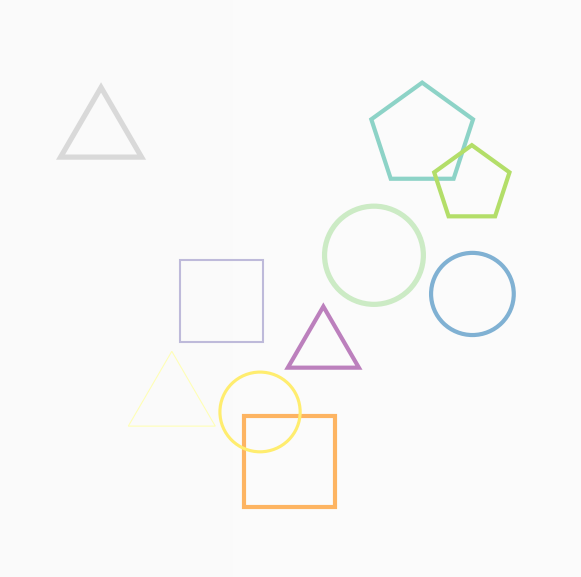[{"shape": "pentagon", "thickness": 2, "radius": 0.46, "center": [0.726, 0.764]}, {"shape": "triangle", "thickness": 0.5, "radius": 0.43, "center": [0.296, 0.304]}, {"shape": "square", "thickness": 1, "radius": 0.36, "center": [0.381, 0.478]}, {"shape": "circle", "thickness": 2, "radius": 0.36, "center": [0.813, 0.49]}, {"shape": "square", "thickness": 2, "radius": 0.39, "center": [0.498, 0.2]}, {"shape": "pentagon", "thickness": 2, "radius": 0.34, "center": [0.812, 0.68]}, {"shape": "triangle", "thickness": 2.5, "radius": 0.4, "center": [0.174, 0.767]}, {"shape": "triangle", "thickness": 2, "radius": 0.35, "center": [0.556, 0.398]}, {"shape": "circle", "thickness": 2.5, "radius": 0.42, "center": [0.643, 0.557]}, {"shape": "circle", "thickness": 1.5, "radius": 0.35, "center": [0.447, 0.286]}]